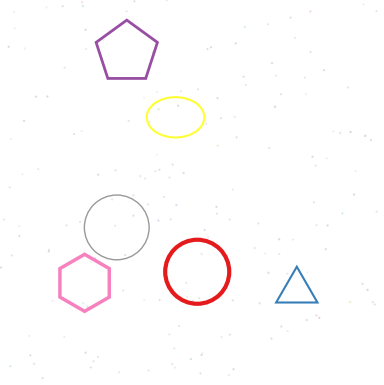[{"shape": "circle", "thickness": 3, "radius": 0.42, "center": [0.512, 0.294]}, {"shape": "triangle", "thickness": 1.5, "radius": 0.31, "center": [0.771, 0.245]}, {"shape": "pentagon", "thickness": 2, "radius": 0.42, "center": [0.329, 0.864]}, {"shape": "oval", "thickness": 1.5, "radius": 0.37, "center": [0.456, 0.695]}, {"shape": "hexagon", "thickness": 2.5, "radius": 0.37, "center": [0.22, 0.265]}, {"shape": "circle", "thickness": 1, "radius": 0.42, "center": [0.303, 0.409]}]